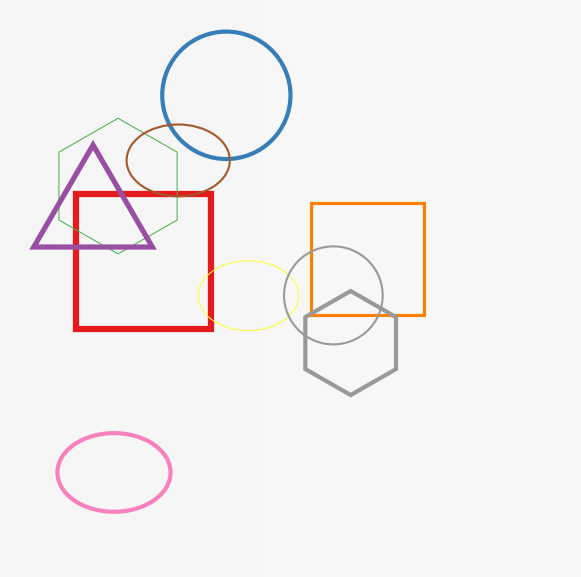[{"shape": "square", "thickness": 3, "radius": 0.58, "center": [0.247, 0.547]}, {"shape": "circle", "thickness": 2, "radius": 0.55, "center": [0.389, 0.834]}, {"shape": "hexagon", "thickness": 0.5, "radius": 0.59, "center": [0.203, 0.677]}, {"shape": "triangle", "thickness": 2.5, "radius": 0.59, "center": [0.16, 0.63]}, {"shape": "square", "thickness": 1.5, "radius": 0.49, "center": [0.633, 0.551]}, {"shape": "oval", "thickness": 0.5, "radius": 0.43, "center": [0.427, 0.487]}, {"shape": "oval", "thickness": 1, "radius": 0.44, "center": [0.307, 0.721]}, {"shape": "oval", "thickness": 2, "radius": 0.49, "center": [0.196, 0.181]}, {"shape": "hexagon", "thickness": 2, "radius": 0.45, "center": [0.603, 0.405]}, {"shape": "circle", "thickness": 1, "radius": 0.42, "center": [0.574, 0.488]}]